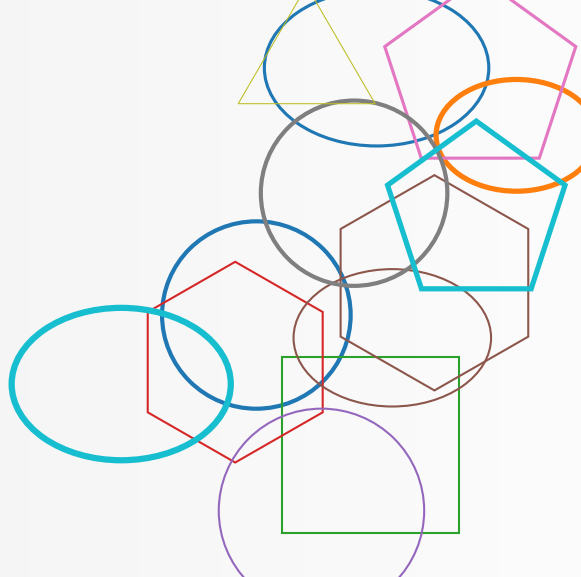[{"shape": "circle", "thickness": 2, "radius": 0.81, "center": [0.441, 0.454]}, {"shape": "oval", "thickness": 1.5, "radius": 0.97, "center": [0.648, 0.882]}, {"shape": "oval", "thickness": 2.5, "radius": 0.69, "center": [0.888, 0.765]}, {"shape": "square", "thickness": 1, "radius": 0.76, "center": [0.638, 0.228]}, {"shape": "hexagon", "thickness": 1, "radius": 0.87, "center": [0.405, 0.372]}, {"shape": "circle", "thickness": 1, "radius": 0.88, "center": [0.553, 0.115]}, {"shape": "oval", "thickness": 1, "radius": 0.85, "center": [0.675, 0.414]}, {"shape": "hexagon", "thickness": 1, "radius": 0.93, "center": [0.747, 0.509]}, {"shape": "pentagon", "thickness": 1.5, "radius": 0.86, "center": [0.826, 0.865]}, {"shape": "circle", "thickness": 2, "radius": 0.8, "center": [0.609, 0.665]}, {"shape": "triangle", "thickness": 0.5, "radius": 0.68, "center": [0.528, 0.888]}, {"shape": "pentagon", "thickness": 2.5, "radius": 0.8, "center": [0.819, 0.629]}, {"shape": "oval", "thickness": 3, "radius": 0.94, "center": [0.209, 0.334]}]